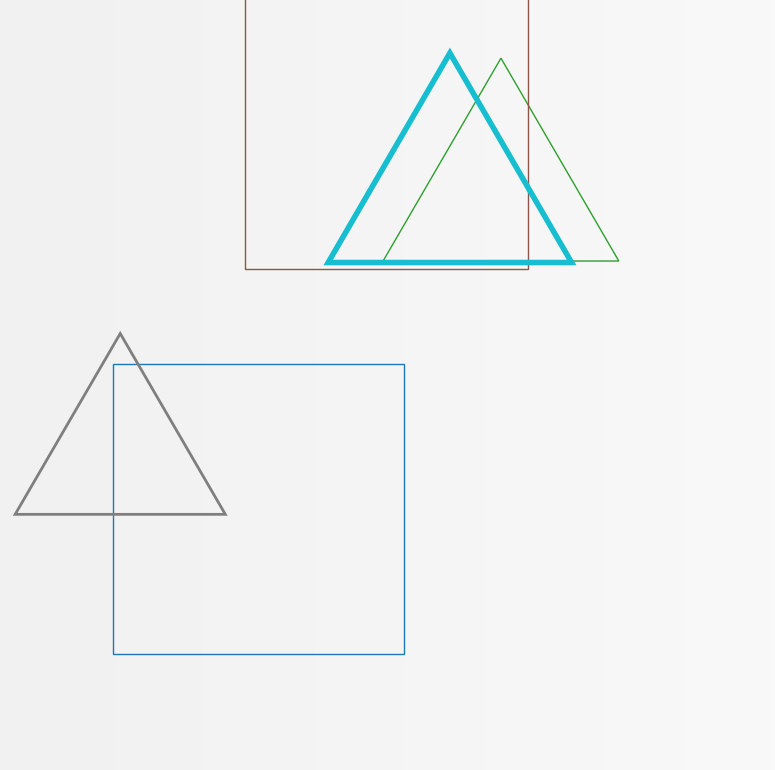[{"shape": "square", "thickness": 0.5, "radius": 0.94, "center": [0.334, 0.339]}, {"shape": "triangle", "thickness": 0.5, "radius": 0.88, "center": [0.646, 0.749]}, {"shape": "square", "thickness": 0.5, "radius": 0.91, "center": [0.499, 0.833]}, {"shape": "triangle", "thickness": 1, "radius": 0.78, "center": [0.155, 0.41]}, {"shape": "triangle", "thickness": 2, "radius": 0.91, "center": [0.581, 0.75]}]